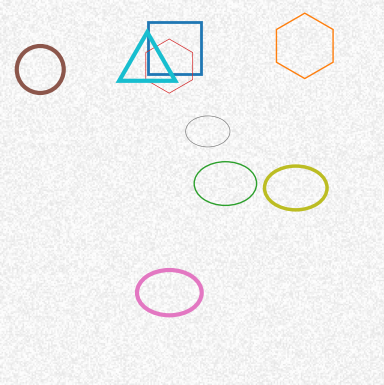[{"shape": "square", "thickness": 2, "radius": 0.34, "center": [0.453, 0.876]}, {"shape": "hexagon", "thickness": 1, "radius": 0.42, "center": [0.792, 0.881]}, {"shape": "oval", "thickness": 1, "radius": 0.41, "center": [0.585, 0.523]}, {"shape": "hexagon", "thickness": 0.5, "radius": 0.35, "center": [0.44, 0.828]}, {"shape": "circle", "thickness": 3, "radius": 0.3, "center": [0.105, 0.82]}, {"shape": "oval", "thickness": 3, "radius": 0.42, "center": [0.44, 0.24]}, {"shape": "oval", "thickness": 0.5, "radius": 0.29, "center": [0.54, 0.659]}, {"shape": "oval", "thickness": 2.5, "radius": 0.41, "center": [0.768, 0.512]}, {"shape": "triangle", "thickness": 3, "radius": 0.42, "center": [0.382, 0.832]}]